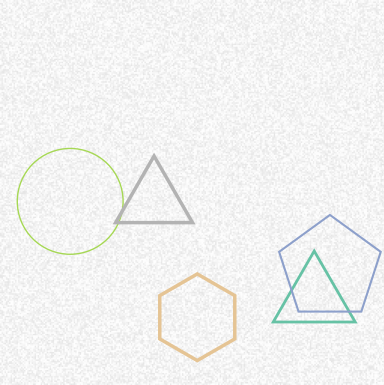[{"shape": "triangle", "thickness": 2, "radius": 0.61, "center": [0.816, 0.225]}, {"shape": "pentagon", "thickness": 1.5, "radius": 0.69, "center": [0.857, 0.303]}, {"shape": "circle", "thickness": 1, "radius": 0.69, "center": [0.182, 0.477]}, {"shape": "hexagon", "thickness": 2.5, "radius": 0.56, "center": [0.512, 0.176]}, {"shape": "triangle", "thickness": 2.5, "radius": 0.58, "center": [0.4, 0.479]}]